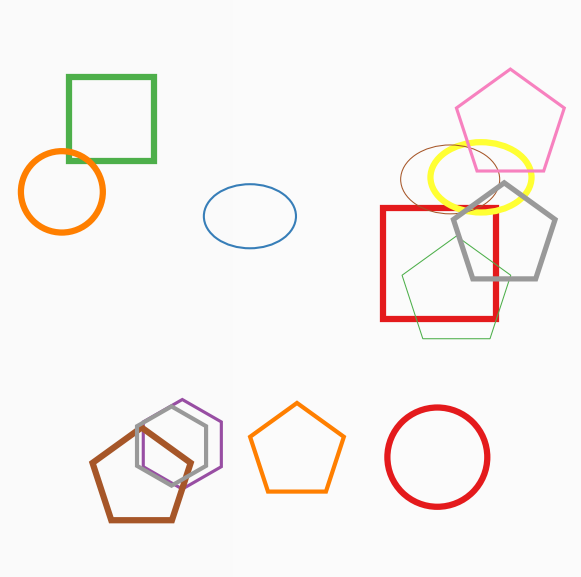[{"shape": "circle", "thickness": 3, "radius": 0.43, "center": [0.752, 0.208]}, {"shape": "square", "thickness": 3, "radius": 0.48, "center": [0.756, 0.543]}, {"shape": "oval", "thickness": 1, "radius": 0.4, "center": [0.43, 0.625]}, {"shape": "pentagon", "thickness": 0.5, "radius": 0.49, "center": [0.785, 0.492]}, {"shape": "square", "thickness": 3, "radius": 0.37, "center": [0.193, 0.793]}, {"shape": "hexagon", "thickness": 1.5, "radius": 0.39, "center": [0.314, 0.23]}, {"shape": "circle", "thickness": 3, "radius": 0.35, "center": [0.106, 0.667]}, {"shape": "pentagon", "thickness": 2, "radius": 0.42, "center": [0.511, 0.217]}, {"shape": "oval", "thickness": 3, "radius": 0.43, "center": [0.828, 0.692]}, {"shape": "pentagon", "thickness": 3, "radius": 0.44, "center": [0.244, 0.17]}, {"shape": "oval", "thickness": 0.5, "radius": 0.43, "center": [0.775, 0.688]}, {"shape": "pentagon", "thickness": 1.5, "radius": 0.49, "center": [0.878, 0.782]}, {"shape": "hexagon", "thickness": 2, "radius": 0.34, "center": [0.295, 0.227]}, {"shape": "pentagon", "thickness": 2.5, "radius": 0.46, "center": [0.868, 0.591]}]